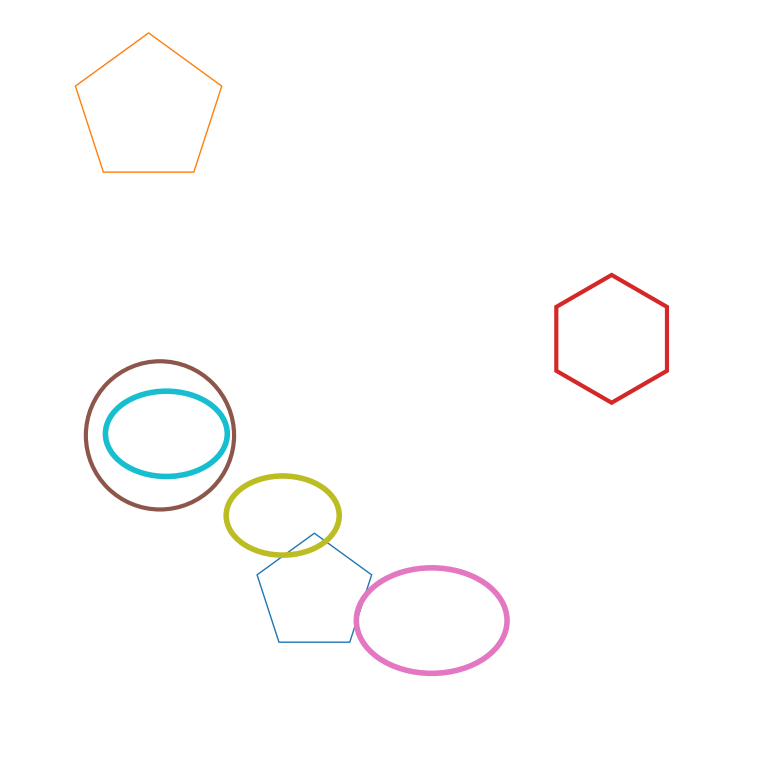[{"shape": "pentagon", "thickness": 0.5, "radius": 0.39, "center": [0.408, 0.229]}, {"shape": "pentagon", "thickness": 0.5, "radius": 0.5, "center": [0.193, 0.857]}, {"shape": "hexagon", "thickness": 1.5, "radius": 0.41, "center": [0.794, 0.56]}, {"shape": "circle", "thickness": 1.5, "radius": 0.48, "center": [0.208, 0.435]}, {"shape": "oval", "thickness": 2, "radius": 0.49, "center": [0.561, 0.194]}, {"shape": "oval", "thickness": 2, "radius": 0.37, "center": [0.367, 0.33]}, {"shape": "oval", "thickness": 2, "radius": 0.4, "center": [0.216, 0.437]}]